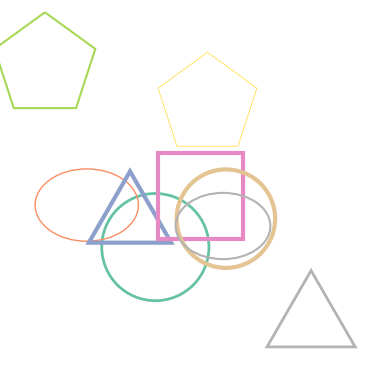[{"shape": "circle", "thickness": 2, "radius": 0.7, "center": [0.403, 0.358]}, {"shape": "oval", "thickness": 1, "radius": 0.67, "center": [0.225, 0.467]}, {"shape": "triangle", "thickness": 3, "radius": 0.62, "center": [0.338, 0.431]}, {"shape": "square", "thickness": 3, "radius": 0.55, "center": [0.52, 0.491]}, {"shape": "pentagon", "thickness": 1.5, "radius": 0.69, "center": [0.117, 0.83]}, {"shape": "pentagon", "thickness": 0.5, "radius": 0.67, "center": [0.539, 0.729]}, {"shape": "circle", "thickness": 3, "radius": 0.64, "center": [0.587, 0.432]}, {"shape": "oval", "thickness": 1.5, "radius": 0.61, "center": [0.579, 0.413]}, {"shape": "triangle", "thickness": 2, "radius": 0.66, "center": [0.808, 0.165]}]